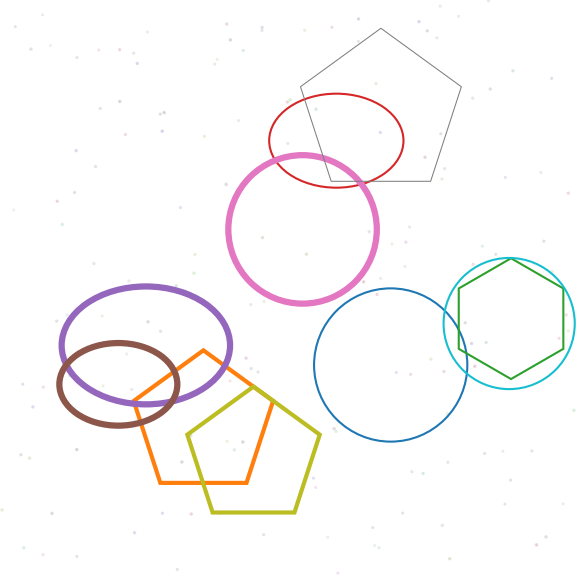[{"shape": "circle", "thickness": 1, "radius": 0.66, "center": [0.677, 0.367]}, {"shape": "pentagon", "thickness": 2, "radius": 0.63, "center": [0.352, 0.266]}, {"shape": "hexagon", "thickness": 1, "radius": 0.52, "center": [0.885, 0.447]}, {"shape": "oval", "thickness": 1, "radius": 0.58, "center": [0.582, 0.756]}, {"shape": "oval", "thickness": 3, "radius": 0.73, "center": [0.253, 0.401]}, {"shape": "oval", "thickness": 3, "radius": 0.51, "center": [0.205, 0.334]}, {"shape": "circle", "thickness": 3, "radius": 0.64, "center": [0.524, 0.602]}, {"shape": "pentagon", "thickness": 0.5, "radius": 0.73, "center": [0.66, 0.804]}, {"shape": "pentagon", "thickness": 2, "radius": 0.6, "center": [0.439, 0.209]}, {"shape": "circle", "thickness": 1, "radius": 0.57, "center": [0.882, 0.439]}]